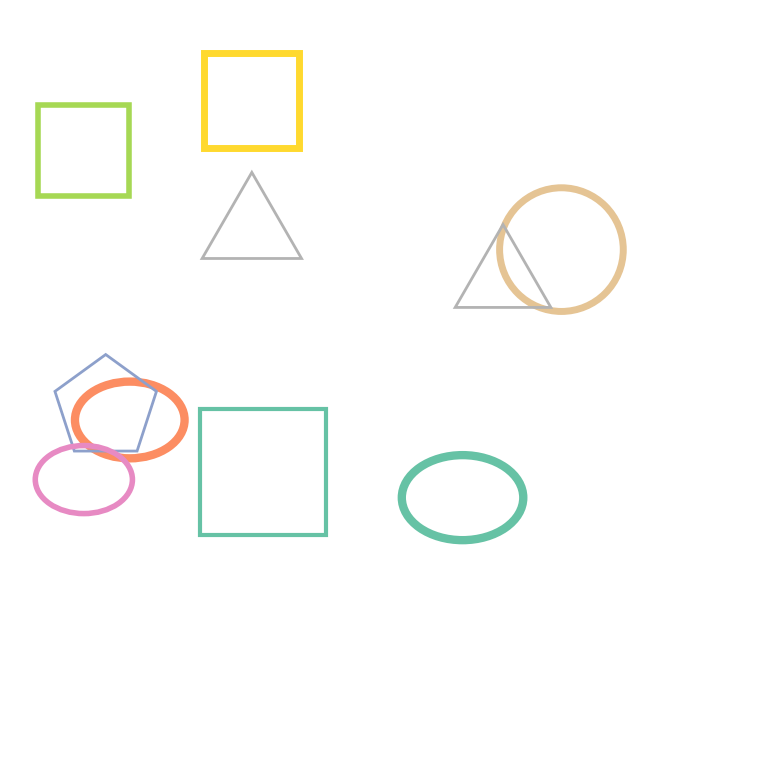[{"shape": "oval", "thickness": 3, "radius": 0.39, "center": [0.601, 0.354]}, {"shape": "square", "thickness": 1.5, "radius": 0.41, "center": [0.342, 0.387]}, {"shape": "oval", "thickness": 3, "radius": 0.36, "center": [0.169, 0.455]}, {"shape": "pentagon", "thickness": 1, "radius": 0.35, "center": [0.137, 0.47]}, {"shape": "oval", "thickness": 2, "radius": 0.32, "center": [0.109, 0.377]}, {"shape": "square", "thickness": 2, "radius": 0.29, "center": [0.108, 0.805]}, {"shape": "square", "thickness": 2.5, "radius": 0.31, "center": [0.327, 0.869]}, {"shape": "circle", "thickness": 2.5, "radius": 0.4, "center": [0.729, 0.676]}, {"shape": "triangle", "thickness": 1, "radius": 0.36, "center": [0.653, 0.637]}, {"shape": "triangle", "thickness": 1, "radius": 0.37, "center": [0.327, 0.702]}]